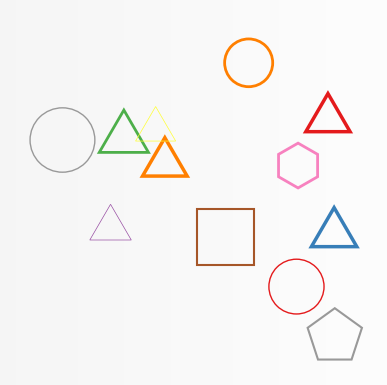[{"shape": "circle", "thickness": 1, "radius": 0.36, "center": [0.765, 0.256]}, {"shape": "triangle", "thickness": 2.5, "radius": 0.33, "center": [0.846, 0.691]}, {"shape": "triangle", "thickness": 2.5, "radius": 0.34, "center": [0.862, 0.393]}, {"shape": "triangle", "thickness": 2, "radius": 0.37, "center": [0.32, 0.641]}, {"shape": "triangle", "thickness": 0.5, "radius": 0.31, "center": [0.285, 0.408]}, {"shape": "circle", "thickness": 2, "radius": 0.31, "center": [0.642, 0.837]}, {"shape": "triangle", "thickness": 2.5, "radius": 0.33, "center": [0.425, 0.576]}, {"shape": "triangle", "thickness": 0.5, "radius": 0.3, "center": [0.402, 0.664]}, {"shape": "square", "thickness": 1.5, "radius": 0.37, "center": [0.581, 0.384]}, {"shape": "hexagon", "thickness": 2, "radius": 0.29, "center": [0.769, 0.57]}, {"shape": "circle", "thickness": 1, "radius": 0.42, "center": [0.161, 0.636]}, {"shape": "pentagon", "thickness": 1.5, "radius": 0.37, "center": [0.864, 0.126]}]